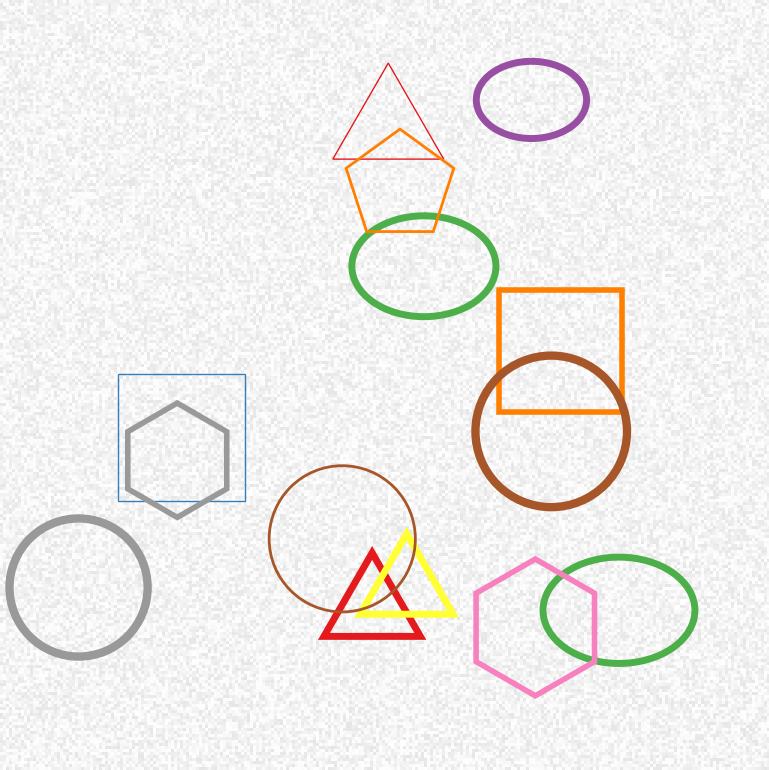[{"shape": "triangle", "thickness": 0.5, "radius": 0.42, "center": [0.504, 0.835]}, {"shape": "triangle", "thickness": 2.5, "radius": 0.36, "center": [0.483, 0.21]}, {"shape": "square", "thickness": 0.5, "radius": 0.41, "center": [0.236, 0.431]}, {"shape": "oval", "thickness": 2.5, "radius": 0.49, "center": [0.804, 0.207]}, {"shape": "oval", "thickness": 2.5, "radius": 0.47, "center": [0.551, 0.654]}, {"shape": "oval", "thickness": 2.5, "radius": 0.36, "center": [0.69, 0.87]}, {"shape": "square", "thickness": 2, "radius": 0.4, "center": [0.728, 0.544]}, {"shape": "pentagon", "thickness": 1, "radius": 0.37, "center": [0.519, 0.759]}, {"shape": "triangle", "thickness": 2.5, "radius": 0.35, "center": [0.528, 0.237]}, {"shape": "circle", "thickness": 3, "radius": 0.49, "center": [0.716, 0.44]}, {"shape": "circle", "thickness": 1, "radius": 0.47, "center": [0.444, 0.3]}, {"shape": "hexagon", "thickness": 2, "radius": 0.44, "center": [0.695, 0.185]}, {"shape": "hexagon", "thickness": 2, "radius": 0.37, "center": [0.23, 0.402]}, {"shape": "circle", "thickness": 3, "radius": 0.45, "center": [0.102, 0.237]}]